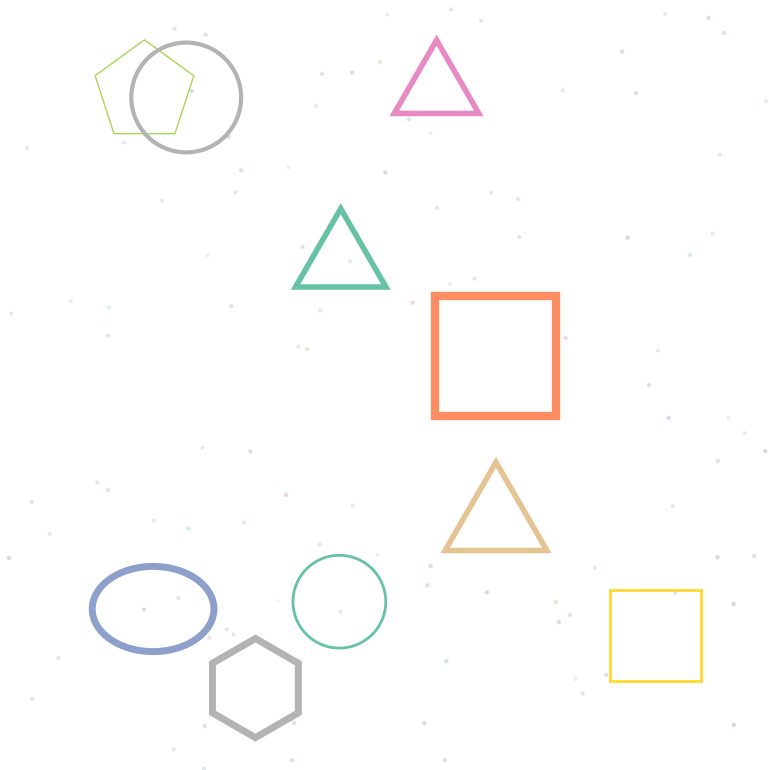[{"shape": "circle", "thickness": 1, "radius": 0.3, "center": [0.441, 0.219]}, {"shape": "triangle", "thickness": 2, "radius": 0.34, "center": [0.442, 0.661]}, {"shape": "square", "thickness": 3, "radius": 0.39, "center": [0.643, 0.538]}, {"shape": "oval", "thickness": 2.5, "radius": 0.4, "center": [0.199, 0.209]}, {"shape": "triangle", "thickness": 2, "radius": 0.32, "center": [0.567, 0.884]}, {"shape": "pentagon", "thickness": 0.5, "radius": 0.34, "center": [0.188, 0.881]}, {"shape": "square", "thickness": 1, "radius": 0.3, "center": [0.852, 0.174]}, {"shape": "triangle", "thickness": 2, "radius": 0.38, "center": [0.644, 0.323]}, {"shape": "hexagon", "thickness": 2.5, "radius": 0.32, "center": [0.332, 0.106]}, {"shape": "circle", "thickness": 1.5, "radius": 0.36, "center": [0.242, 0.873]}]